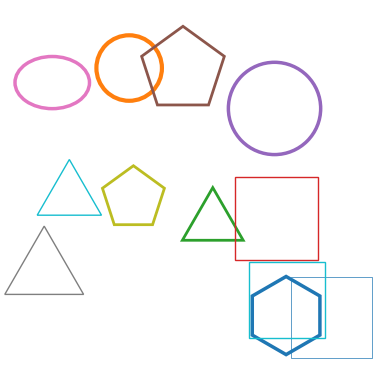[{"shape": "hexagon", "thickness": 2.5, "radius": 0.51, "center": [0.743, 0.18]}, {"shape": "square", "thickness": 0.5, "radius": 0.53, "center": [0.86, 0.176]}, {"shape": "circle", "thickness": 3, "radius": 0.43, "center": [0.335, 0.823]}, {"shape": "triangle", "thickness": 2, "radius": 0.46, "center": [0.553, 0.422]}, {"shape": "square", "thickness": 1, "radius": 0.54, "center": [0.718, 0.432]}, {"shape": "circle", "thickness": 2.5, "radius": 0.6, "center": [0.713, 0.718]}, {"shape": "pentagon", "thickness": 2, "radius": 0.56, "center": [0.475, 0.819]}, {"shape": "oval", "thickness": 2.5, "radius": 0.48, "center": [0.136, 0.786]}, {"shape": "triangle", "thickness": 1, "radius": 0.59, "center": [0.115, 0.294]}, {"shape": "pentagon", "thickness": 2, "radius": 0.42, "center": [0.347, 0.485]}, {"shape": "triangle", "thickness": 1, "radius": 0.48, "center": [0.18, 0.489]}, {"shape": "square", "thickness": 1, "radius": 0.5, "center": [0.745, 0.221]}]